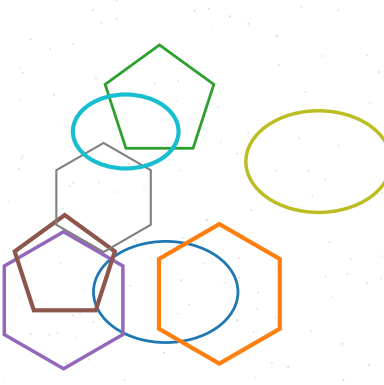[{"shape": "oval", "thickness": 2, "radius": 0.94, "center": [0.43, 0.242]}, {"shape": "hexagon", "thickness": 3, "radius": 0.91, "center": [0.57, 0.237]}, {"shape": "pentagon", "thickness": 2, "radius": 0.74, "center": [0.414, 0.735]}, {"shape": "hexagon", "thickness": 2.5, "radius": 0.89, "center": [0.165, 0.22]}, {"shape": "pentagon", "thickness": 3, "radius": 0.68, "center": [0.168, 0.305]}, {"shape": "hexagon", "thickness": 1.5, "radius": 0.71, "center": [0.269, 0.487]}, {"shape": "oval", "thickness": 2.5, "radius": 0.94, "center": [0.827, 0.58]}, {"shape": "oval", "thickness": 3, "radius": 0.69, "center": [0.327, 0.658]}]